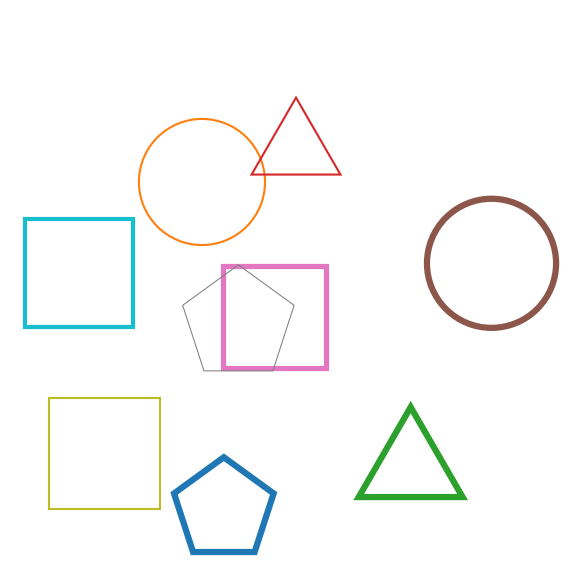[{"shape": "pentagon", "thickness": 3, "radius": 0.45, "center": [0.388, 0.117]}, {"shape": "circle", "thickness": 1, "radius": 0.55, "center": [0.35, 0.684]}, {"shape": "triangle", "thickness": 3, "radius": 0.52, "center": [0.711, 0.19]}, {"shape": "triangle", "thickness": 1, "radius": 0.44, "center": [0.513, 0.741]}, {"shape": "circle", "thickness": 3, "radius": 0.56, "center": [0.851, 0.543]}, {"shape": "square", "thickness": 2.5, "radius": 0.44, "center": [0.476, 0.45]}, {"shape": "pentagon", "thickness": 0.5, "radius": 0.51, "center": [0.413, 0.439]}, {"shape": "square", "thickness": 1, "radius": 0.48, "center": [0.181, 0.214]}, {"shape": "square", "thickness": 2, "radius": 0.47, "center": [0.136, 0.527]}]